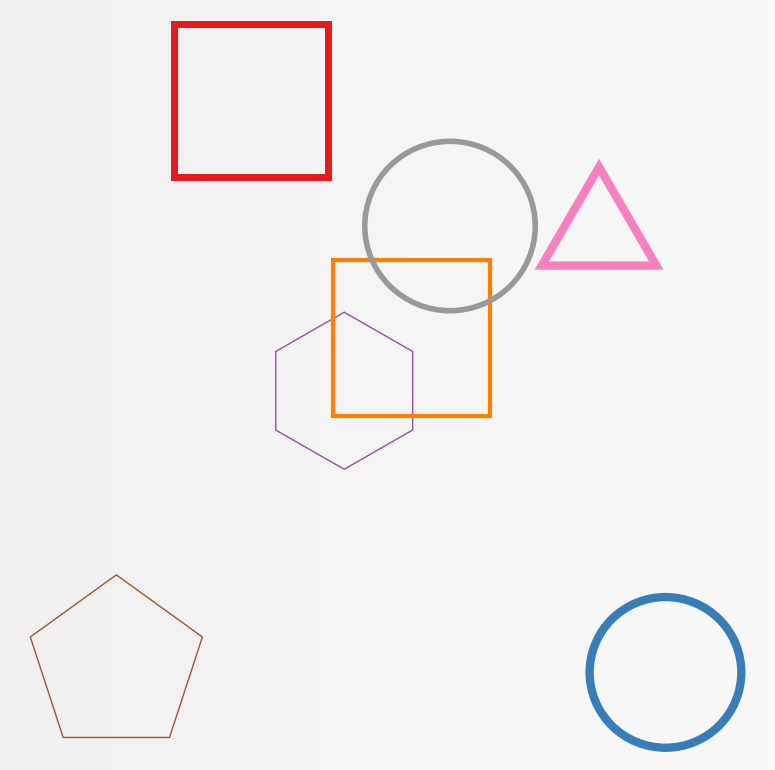[{"shape": "square", "thickness": 2.5, "radius": 0.5, "center": [0.324, 0.869]}, {"shape": "circle", "thickness": 3, "radius": 0.49, "center": [0.859, 0.127]}, {"shape": "hexagon", "thickness": 0.5, "radius": 0.51, "center": [0.444, 0.493]}, {"shape": "square", "thickness": 1.5, "radius": 0.51, "center": [0.531, 0.561]}, {"shape": "pentagon", "thickness": 0.5, "radius": 0.58, "center": [0.15, 0.137]}, {"shape": "triangle", "thickness": 3, "radius": 0.43, "center": [0.773, 0.698]}, {"shape": "circle", "thickness": 2, "radius": 0.55, "center": [0.581, 0.706]}]